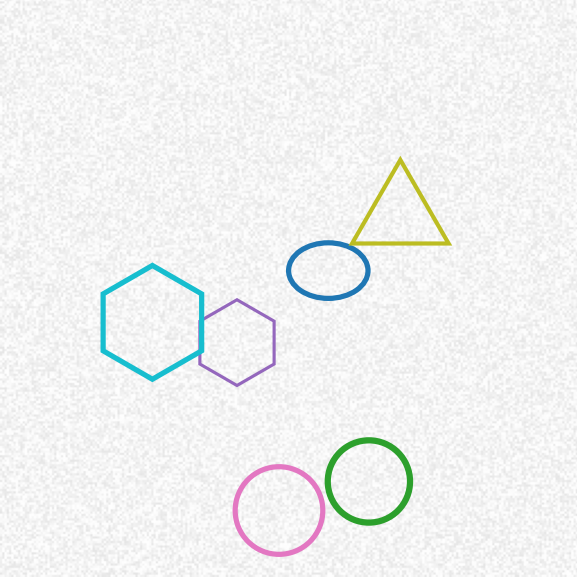[{"shape": "oval", "thickness": 2.5, "radius": 0.34, "center": [0.568, 0.531]}, {"shape": "circle", "thickness": 3, "radius": 0.36, "center": [0.639, 0.165]}, {"shape": "hexagon", "thickness": 1.5, "radius": 0.37, "center": [0.41, 0.406]}, {"shape": "circle", "thickness": 2.5, "radius": 0.38, "center": [0.483, 0.115]}, {"shape": "triangle", "thickness": 2, "radius": 0.48, "center": [0.693, 0.626]}, {"shape": "hexagon", "thickness": 2.5, "radius": 0.49, "center": [0.264, 0.441]}]